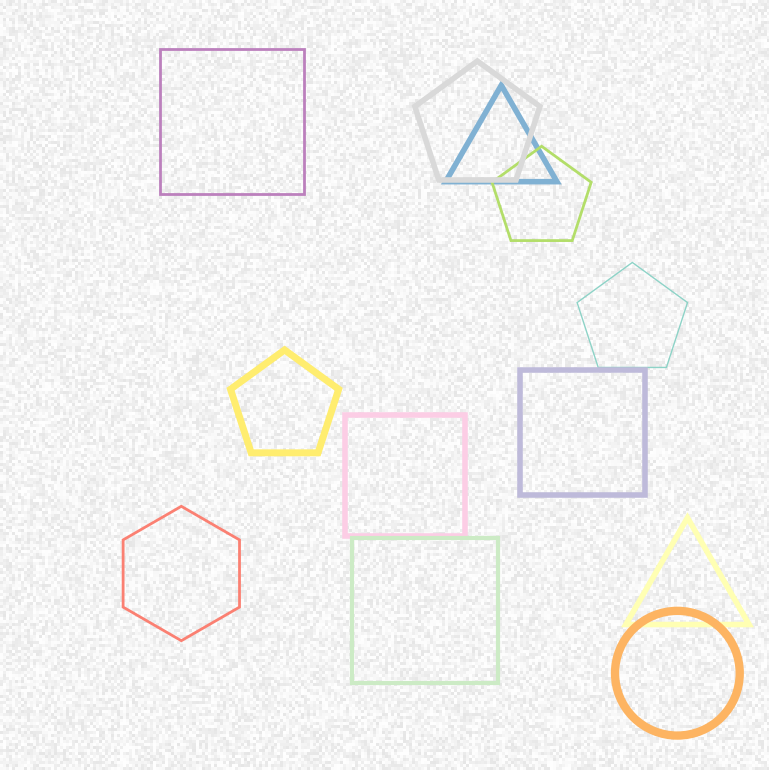[{"shape": "pentagon", "thickness": 0.5, "radius": 0.38, "center": [0.821, 0.584]}, {"shape": "triangle", "thickness": 2, "radius": 0.46, "center": [0.893, 0.235]}, {"shape": "square", "thickness": 2, "radius": 0.41, "center": [0.756, 0.438]}, {"shape": "hexagon", "thickness": 1, "radius": 0.44, "center": [0.235, 0.255]}, {"shape": "triangle", "thickness": 2, "radius": 0.42, "center": [0.651, 0.806]}, {"shape": "circle", "thickness": 3, "radius": 0.4, "center": [0.88, 0.126]}, {"shape": "pentagon", "thickness": 1, "radius": 0.34, "center": [0.703, 0.742]}, {"shape": "square", "thickness": 2, "radius": 0.39, "center": [0.526, 0.382]}, {"shape": "pentagon", "thickness": 2, "radius": 0.43, "center": [0.62, 0.835]}, {"shape": "square", "thickness": 1, "radius": 0.47, "center": [0.301, 0.842]}, {"shape": "square", "thickness": 1.5, "radius": 0.47, "center": [0.552, 0.207]}, {"shape": "pentagon", "thickness": 2.5, "radius": 0.37, "center": [0.37, 0.472]}]